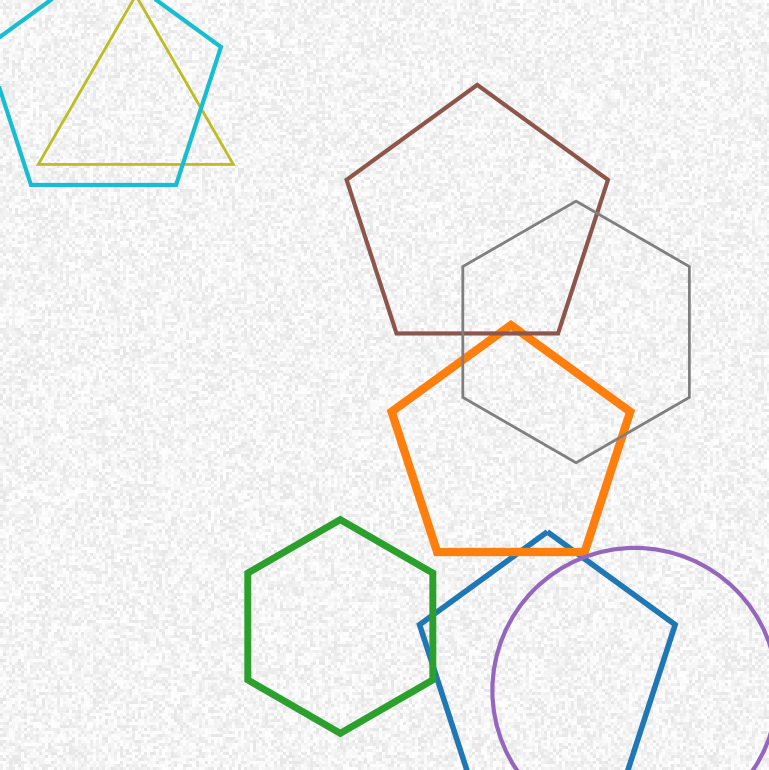[{"shape": "pentagon", "thickness": 2, "radius": 0.87, "center": [0.711, 0.135]}, {"shape": "pentagon", "thickness": 3, "radius": 0.81, "center": [0.664, 0.415]}, {"shape": "hexagon", "thickness": 2.5, "radius": 0.69, "center": [0.442, 0.186]}, {"shape": "circle", "thickness": 1.5, "radius": 0.93, "center": [0.825, 0.103]}, {"shape": "pentagon", "thickness": 1.5, "radius": 0.89, "center": [0.62, 0.711]}, {"shape": "hexagon", "thickness": 1, "radius": 0.85, "center": [0.748, 0.569]}, {"shape": "triangle", "thickness": 1, "radius": 0.73, "center": [0.176, 0.86]}, {"shape": "pentagon", "thickness": 1.5, "radius": 0.8, "center": [0.134, 0.889]}]